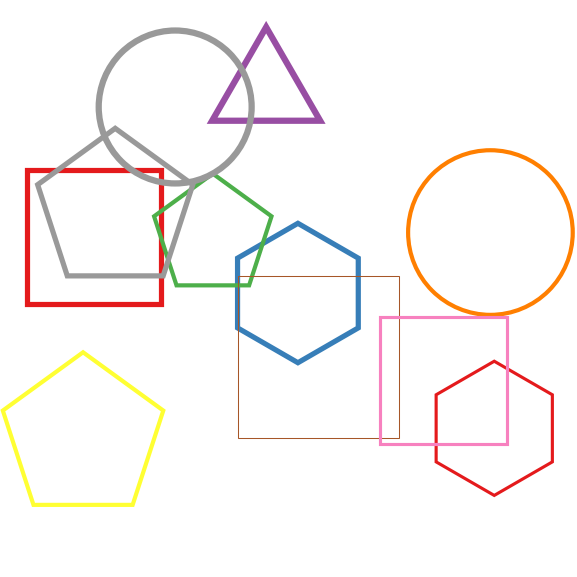[{"shape": "hexagon", "thickness": 1.5, "radius": 0.58, "center": [0.856, 0.257]}, {"shape": "square", "thickness": 2.5, "radius": 0.58, "center": [0.163, 0.589]}, {"shape": "hexagon", "thickness": 2.5, "radius": 0.6, "center": [0.516, 0.492]}, {"shape": "pentagon", "thickness": 2, "radius": 0.53, "center": [0.368, 0.592]}, {"shape": "triangle", "thickness": 3, "radius": 0.54, "center": [0.461, 0.844]}, {"shape": "circle", "thickness": 2, "radius": 0.71, "center": [0.849, 0.596]}, {"shape": "pentagon", "thickness": 2, "radius": 0.73, "center": [0.144, 0.243]}, {"shape": "square", "thickness": 0.5, "radius": 0.7, "center": [0.552, 0.381]}, {"shape": "square", "thickness": 1.5, "radius": 0.55, "center": [0.768, 0.34]}, {"shape": "pentagon", "thickness": 2.5, "radius": 0.71, "center": [0.2, 0.636]}, {"shape": "circle", "thickness": 3, "radius": 0.66, "center": [0.303, 0.814]}]